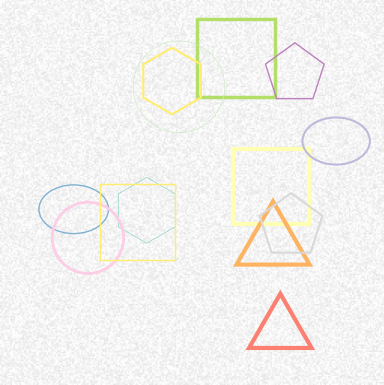[{"shape": "hexagon", "thickness": 0.5, "radius": 0.43, "center": [0.381, 0.454]}, {"shape": "square", "thickness": 3, "radius": 0.49, "center": [0.704, 0.517]}, {"shape": "oval", "thickness": 1.5, "radius": 0.44, "center": [0.873, 0.634]}, {"shape": "triangle", "thickness": 3, "radius": 0.47, "center": [0.728, 0.143]}, {"shape": "oval", "thickness": 1, "radius": 0.45, "center": [0.191, 0.457]}, {"shape": "triangle", "thickness": 3, "radius": 0.55, "center": [0.709, 0.368]}, {"shape": "square", "thickness": 2.5, "radius": 0.51, "center": [0.613, 0.849]}, {"shape": "circle", "thickness": 2, "radius": 0.46, "center": [0.228, 0.382]}, {"shape": "pentagon", "thickness": 1.5, "radius": 0.43, "center": [0.756, 0.413]}, {"shape": "pentagon", "thickness": 1, "radius": 0.4, "center": [0.766, 0.809]}, {"shape": "circle", "thickness": 0.5, "radius": 0.59, "center": [0.465, 0.775]}, {"shape": "hexagon", "thickness": 1.5, "radius": 0.43, "center": [0.447, 0.79]}, {"shape": "square", "thickness": 1, "radius": 0.49, "center": [0.357, 0.423]}]